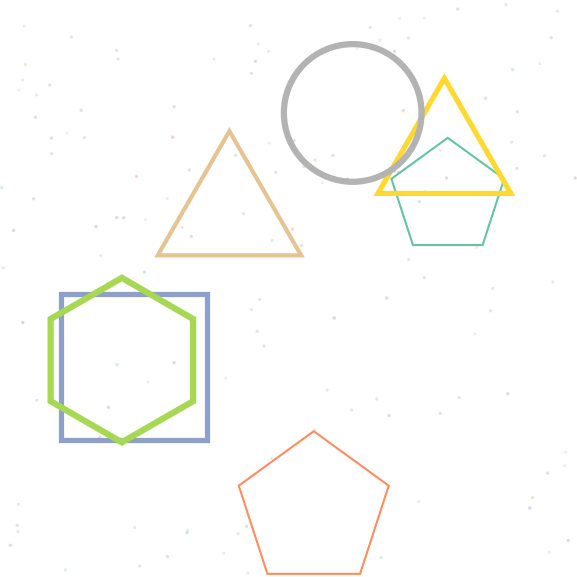[{"shape": "pentagon", "thickness": 1, "radius": 0.51, "center": [0.775, 0.658]}, {"shape": "pentagon", "thickness": 1, "radius": 0.68, "center": [0.543, 0.116]}, {"shape": "square", "thickness": 2.5, "radius": 0.63, "center": [0.232, 0.364]}, {"shape": "hexagon", "thickness": 3, "radius": 0.71, "center": [0.211, 0.376]}, {"shape": "triangle", "thickness": 2.5, "radius": 0.66, "center": [0.769, 0.731]}, {"shape": "triangle", "thickness": 2, "radius": 0.72, "center": [0.397, 0.629]}, {"shape": "circle", "thickness": 3, "radius": 0.6, "center": [0.611, 0.804]}]